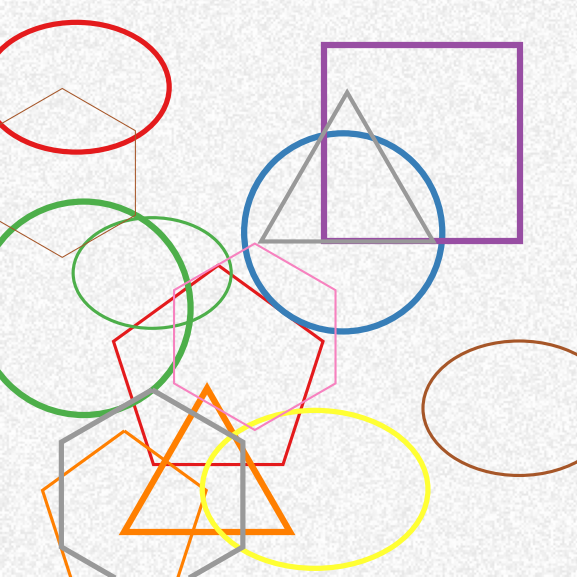[{"shape": "oval", "thickness": 2.5, "radius": 0.8, "center": [0.132, 0.848]}, {"shape": "pentagon", "thickness": 1.5, "radius": 0.95, "center": [0.378, 0.349]}, {"shape": "circle", "thickness": 3, "radius": 0.86, "center": [0.594, 0.597]}, {"shape": "oval", "thickness": 1.5, "radius": 0.68, "center": [0.264, 0.526]}, {"shape": "circle", "thickness": 3, "radius": 0.92, "center": [0.145, 0.465]}, {"shape": "square", "thickness": 3, "radius": 0.85, "center": [0.73, 0.751]}, {"shape": "triangle", "thickness": 3, "radius": 0.83, "center": [0.359, 0.161]}, {"shape": "pentagon", "thickness": 1.5, "radius": 0.75, "center": [0.215, 0.104]}, {"shape": "oval", "thickness": 2.5, "radius": 0.98, "center": [0.546, 0.152]}, {"shape": "oval", "thickness": 1.5, "radius": 0.83, "center": [0.899, 0.292]}, {"shape": "hexagon", "thickness": 0.5, "radius": 0.73, "center": [0.108, 0.7]}, {"shape": "hexagon", "thickness": 1, "radius": 0.81, "center": [0.441, 0.416]}, {"shape": "triangle", "thickness": 2, "radius": 0.86, "center": [0.601, 0.667]}, {"shape": "hexagon", "thickness": 2.5, "radius": 0.91, "center": [0.263, 0.143]}]